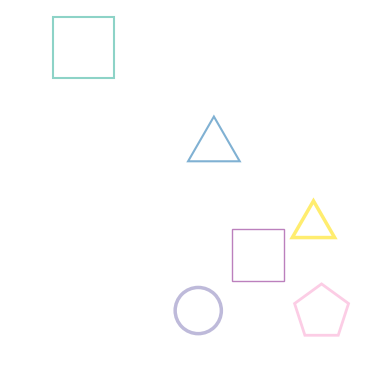[{"shape": "square", "thickness": 1.5, "radius": 0.39, "center": [0.217, 0.877]}, {"shape": "circle", "thickness": 2.5, "radius": 0.3, "center": [0.515, 0.193]}, {"shape": "triangle", "thickness": 1.5, "radius": 0.39, "center": [0.556, 0.62]}, {"shape": "pentagon", "thickness": 2, "radius": 0.37, "center": [0.835, 0.189]}, {"shape": "square", "thickness": 1, "radius": 0.33, "center": [0.671, 0.338]}, {"shape": "triangle", "thickness": 2.5, "radius": 0.32, "center": [0.814, 0.415]}]